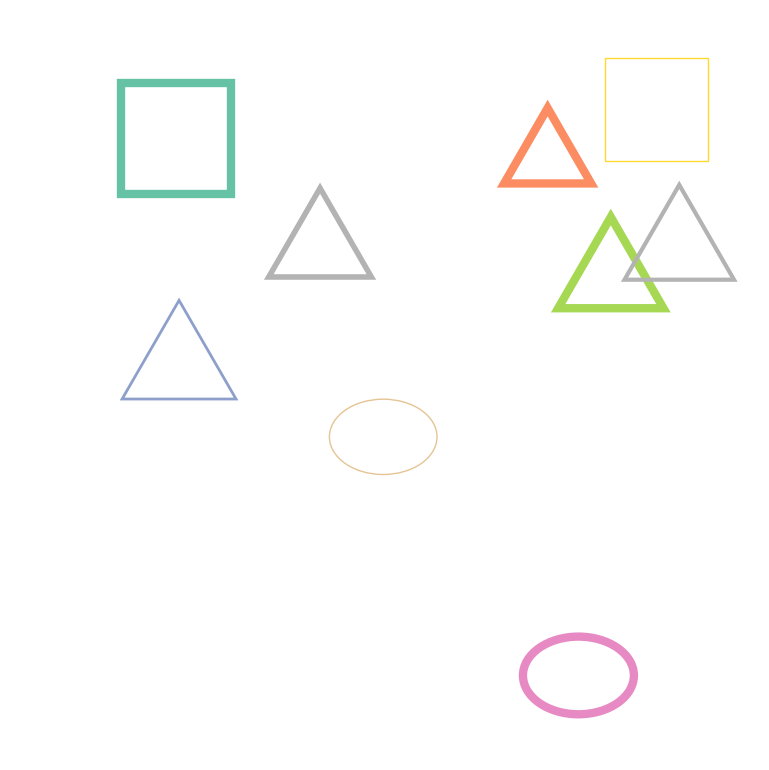[{"shape": "square", "thickness": 3, "radius": 0.36, "center": [0.228, 0.821]}, {"shape": "triangle", "thickness": 3, "radius": 0.33, "center": [0.711, 0.794]}, {"shape": "triangle", "thickness": 1, "radius": 0.43, "center": [0.233, 0.525]}, {"shape": "oval", "thickness": 3, "radius": 0.36, "center": [0.751, 0.123]}, {"shape": "triangle", "thickness": 3, "radius": 0.39, "center": [0.793, 0.639]}, {"shape": "square", "thickness": 0.5, "radius": 0.34, "center": [0.853, 0.858]}, {"shape": "oval", "thickness": 0.5, "radius": 0.35, "center": [0.498, 0.433]}, {"shape": "triangle", "thickness": 2, "radius": 0.38, "center": [0.416, 0.679]}, {"shape": "triangle", "thickness": 1.5, "radius": 0.41, "center": [0.882, 0.678]}]